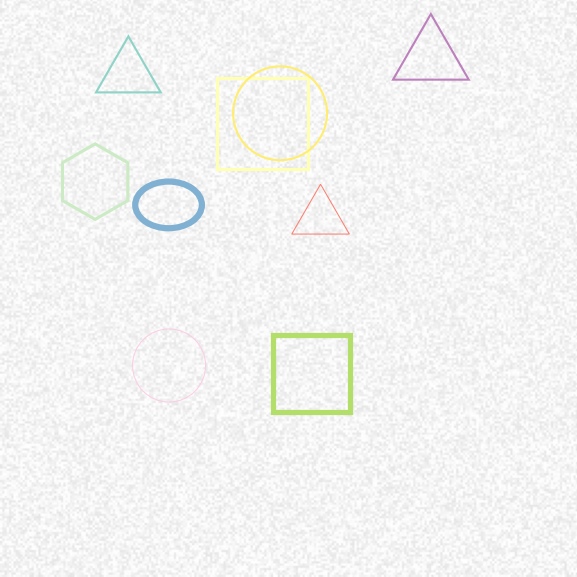[{"shape": "triangle", "thickness": 1, "radius": 0.32, "center": [0.222, 0.872]}, {"shape": "square", "thickness": 1.5, "radius": 0.39, "center": [0.455, 0.785]}, {"shape": "triangle", "thickness": 0.5, "radius": 0.29, "center": [0.555, 0.623]}, {"shape": "oval", "thickness": 3, "radius": 0.29, "center": [0.292, 0.644]}, {"shape": "square", "thickness": 2.5, "radius": 0.33, "center": [0.539, 0.353]}, {"shape": "circle", "thickness": 0.5, "radius": 0.32, "center": [0.293, 0.366]}, {"shape": "triangle", "thickness": 1, "radius": 0.38, "center": [0.746, 0.899]}, {"shape": "hexagon", "thickness": 1.5, "radius": 0.33, "center": [0.165, 0.685]}, {"shape": "circle", "thickness": 1, "radius": 0.41, "center": [0.485, 0.803]}]